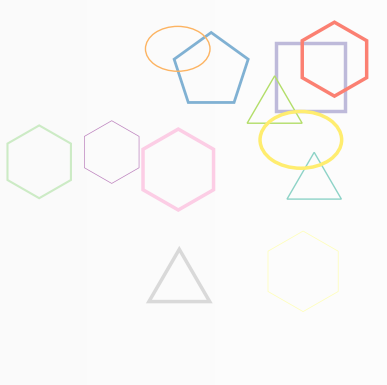[{"shape": "triangle", "thickness": 1, "radius": 0.4, "center": [0.811, 0.523]}, {"shape": "hexagon", "thickness": 0.5, "radius": 0.52, "center": [0.782, 0.295]}, {"shape": "square", "thickness": 2.5, "radius": 0.44, "center": [0.801, 0.799]}, {"shape": "hexagon", "thickness": 2.5, "radius": 0.48, "center": [0.863, 0.846]}, {"shape": "pentagon", "thickness": 2, "radius": 0.5, "center": [0.545, 0.815]}, {"shape": "oval", "thickness": 1, "radius": 0.42, "center": [0.459, 0.873]}, {"shape": "triangle", "thickness": 1, "radius": 0.41, "center": [0.709, 0.721]}, {"shape": "hexagon", "thickness": 2.5, "radius": 0.53, "center": [0.46, 0.56]}, {"shape": "triangle", "thickness": 2.5, "radius": 0.45, "center": [0.463, 0.262]}, {"shape": "hexagon", "thickness": 0.5, "radius": 0.41, "center": [0.288, 0.605]}, {"shape": "hexagon", "thickness": 1.5, "radius": 0.47, "center": [0.101, 0.58]}, {"shape": "oval", "thickness": 2.5, "radius": 0.53, "center": [0.776, 0.637]}]